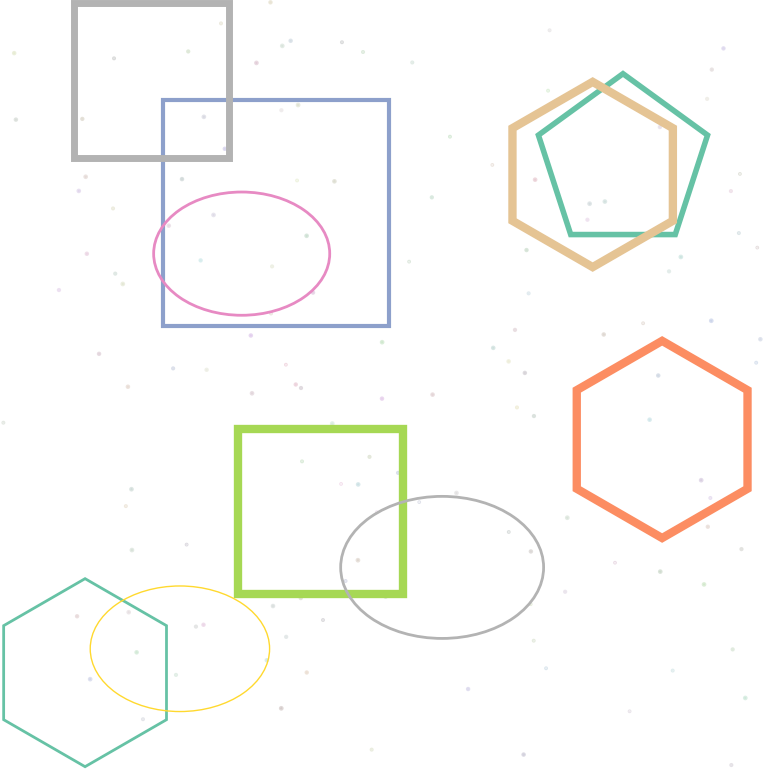[{"shape": "pentagon", "thickness": 2, "radius": 0.58, "center": [0.809, 0.789]}, {"shape": "hexagon", "thickness": 1, "radius": 0.61, "center": [0.11, 0.126]}, {"shape": "hexagon", "thickness": 3, "radius": 0.64, "center": [0.86, 0.429]}, {"shape": "square", "thickness": 1.5, "radius": 0.73, "center": [0.358, 0.724]}, {"shape": "oval", "thickness": 1, "radius": 0.57, "center": [0.314, 0.671]}, {"shape": "square", "thickness": 3, "radius": 0.53, "center": [0.416, 0.335]}, {"shape": "oval", "thickness": 0.5, "radius": 0.58, "center": [0.234, 0.157]}, {"shape": "hexagon", "thickness": 3, "radius": 0.6, "center": [0.77, 0.773]}, {"shape": "square", "thickness": 2.5, "radius": 0.5, "center": [0.197, 0.895]}, {"shape": "oval", "thickness": 1, "radius": 0.66, "center": [0.574, 0.263]}]